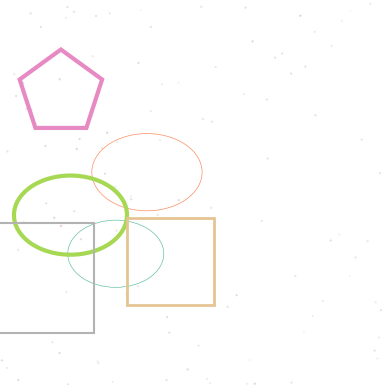[{"shape": "oval", "thickness": 0.5, "radius": 0.62, "center": [0.301, 0.341]}, {"shape": "oval", "thickness": 0.5, "radius": 0.72, "center": [0.382, 0.553]}, {"shape": "pentagon", "thickness": 3, "radius": 0.56, "center": [0.158, 0.759]}, {"shape": "oval", "thickness": 3, "radius": 0.73, "center": [0.183, 0.441]}, {"shape": "square", "thickness": 2, "radius": 0.56, "center": [0.444, 0.322]}, {"shape": "square", "thickness": 1.5, "radius": 0.71, "center": [0.102, 0.277]}]